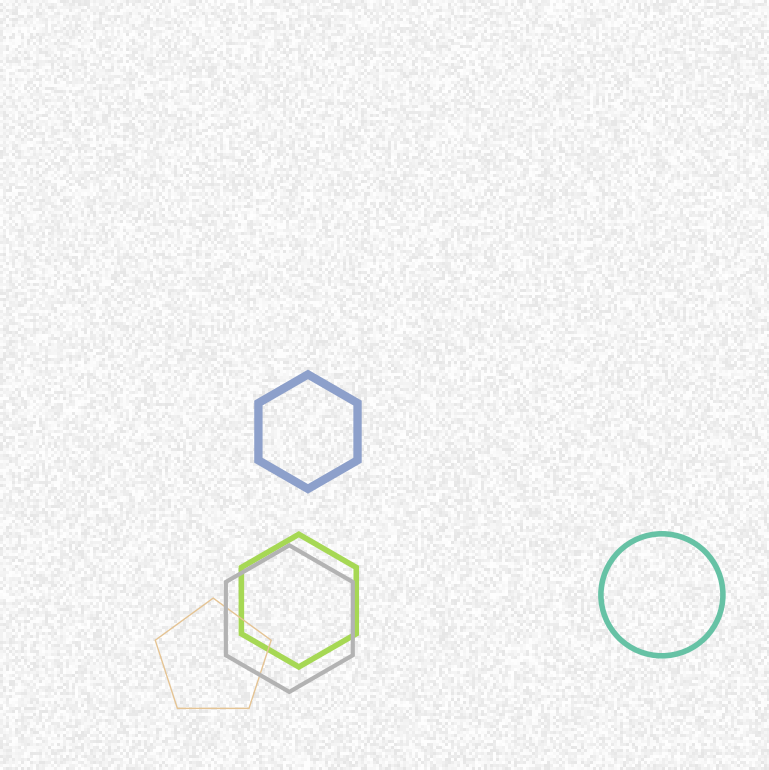[{"shape": "circle", "thickness": 2, "radius": 0.4, "center": [0.86, 0.228]}, {"shape": "hexagon", "thickness": 3, "radius": 0.37, "center": [0.4, 0.439]}, {"shape": "hexagon", "thickness": 2, "radius": 0.43, "center": [0.388, 0.22]}, {"shape": "pentagon", "thickness": 0.5, "radius": 0.4, "center": [0.277, 0.144]}, {"shape": "hexagon", "thickness": 1.5, "radius": 0.48, "center": [0.376, 0.197]}]